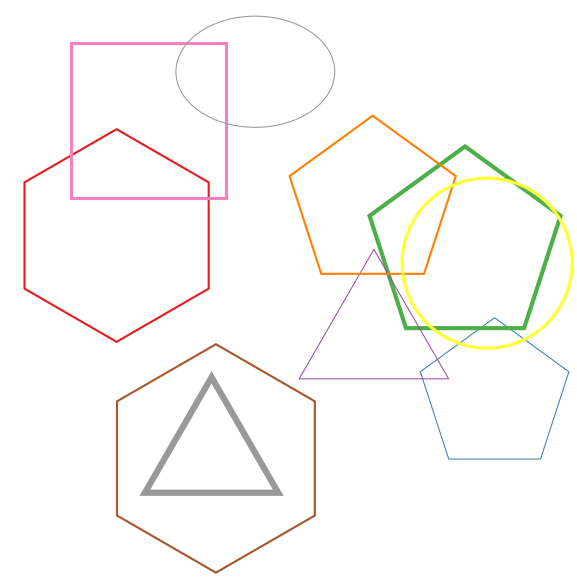[{"shape": "hexagon", "thickness": 1, "radius": 0.92, "center": [0.202, 0.591]}, {"shape": "pentagon", "thickness": 0.5, "radius": 0.68, "center": [0.857, 0.314]}, {"shape": "pentagon", "thickness": 2, "radius": 0.87, "center": [0.805, 0.572]}, {"shape": "triangle", "thickness": 0.5, "radius": 0.75, "center": [0.647, 0.418]}, {"shape": "pentagon", "thickness": 1, "radius": 0.76, "center": [0.645, 0.647]}, {"shape": "circle", "thickness": 1.5, "radius": 0.74, "center": [0.843, 0.544]}, {"shape": "hexagon", "thickness": 1, "radius": 0.99, "center": [0.374, 0.205]}, {"shape": "square", "thickness": 1.5, "radius": 0.67, "center": [0.257, 0.79]}, {"shape": "triangle", "thickness": 3, "radius": 0.67, "center": [0.366, 0.213]}, {"shape": "oval", "thickness": 0.5, "radius": 0.69, "center": [0.442, 0.875]}]